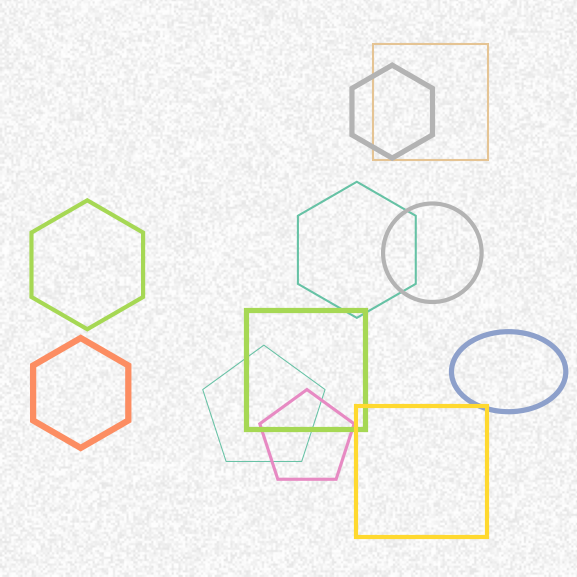[{"shape": "pentagon", "thickness": 0.5, "radius": 0.56, "center": [0.457, 0.29]}, {"shape": "hexagon", "thickness": 1, "radius": 0.59, "center": [0.618, 0.567]}, {"shape": "hexagon", "thickness": 3, "radius": 0.48, "center": [0.14, 0.319]}, {"shape": "oval", "thickness": 2.5, "radius": 0.5, "center": [0.881, 0.356]}, {"shape": "pentagon", "thickness": 1.5, "radius": 0.43, "center": [0.532, 0.239]}, {"shape": "hexagon", "thickness": 2, "radius": 0.56, "center": [0.151, 0.541]}, {"shape": "square", "thickness": 2.5, "radius": 0.52, "center": [0.53, 0.359]}, {"shape": "square", "thickness": 2, "radius": 0.57, "center": [0.73, 0.182]}, {"shape": "square", "thickness": 1, "radius": 0.5, "center": [0.746, 0.822]}, {"shape": "circle", "thickness": 2, "radius": 0.43, "center": [0.749, 0.561]}, {"shape": "hexagon", "thickness": 2.5, "radius": 0.4, "center": [0.679, 0.806]}]